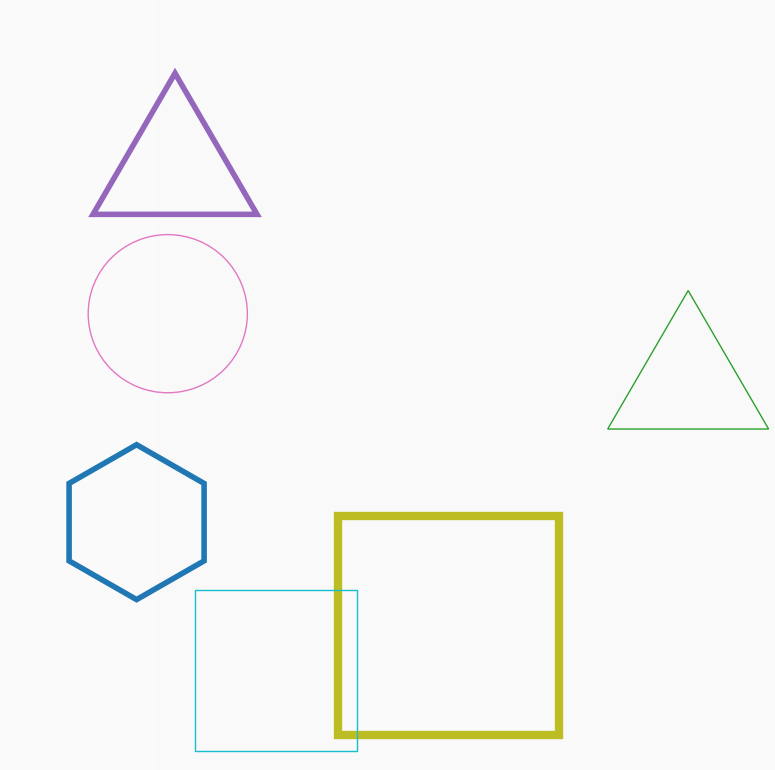[{"shape": "hexagon", "thickness": 2, "radius": 0.5, "center": [0.176, 0.322]}, {"shape": "triangle", "thickness": 0.5, "radius": 0.6, "center": [0.888, 0.503]}, {"shape": "triangle", "thickness": 2, "radius": 0.61, "center": [0.226, 0.783]}, {"shape": "circle", "thickness": 0.5, "radius": 0.51, "center": [0.216, 0.593]}, {"shape": "square", "thickness": 3, "radius": 0.71, "center": [0.579, 0.187]}, {"shape": "square", "thickness": 0.5, "radius": 0.52, "center": [0.356, 0.129]}]